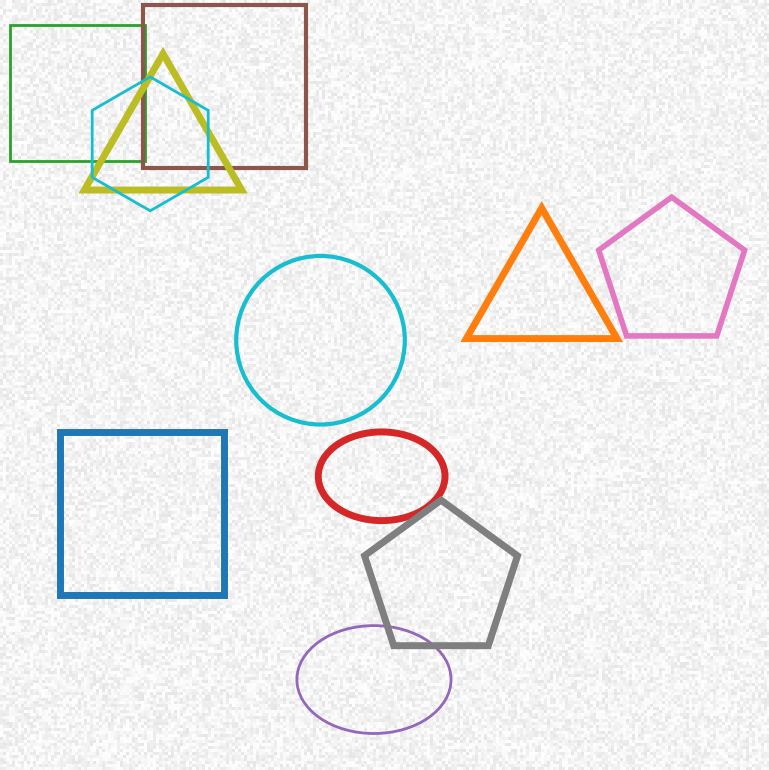[{"shape": "square", "thickness": 2.5, "radius": 0.53, "center": [0.184, 0.333]}, {"shape": "triangle", "thickness": 2.5, "radius": 0.57, "center": [0.703, 0.617]}, {"shape": "square", "thickness": 1, "radius": 0.44, "center": [0.1, 0.879]}, {"shape": "oval", "thickness": 2.5, "radius": 0.41, "center": [0.496, 0.381]}, {"shape": "oval", "thickness": 1, "radius": 0.5, "center": [0.486, 0.117]}, {"shape": "square", "thickness": 1.5, "radius": 0.53, "center": [0.292, 0.888]}, {"shape": "pentagon", "thickness": 2, "radius": 0.5, "center": [0.872, 0.644]}, {"shape": "pentagon", "thickness": 2.5, "radius": 0.52, "center": [0.573, 0.246]}, {"shape": "triangle", "thickness": 2.5, "radius": 0.59, "center": [0.212, 0.812]}, {"shape": "hexagon", "thickness": 1, "radius": 0.43, "center": [0.195, 0.813]}, {"shape": "circle", "thickness": 1.5, "radius": 0.55, "center": [0.416, 0.558]}]